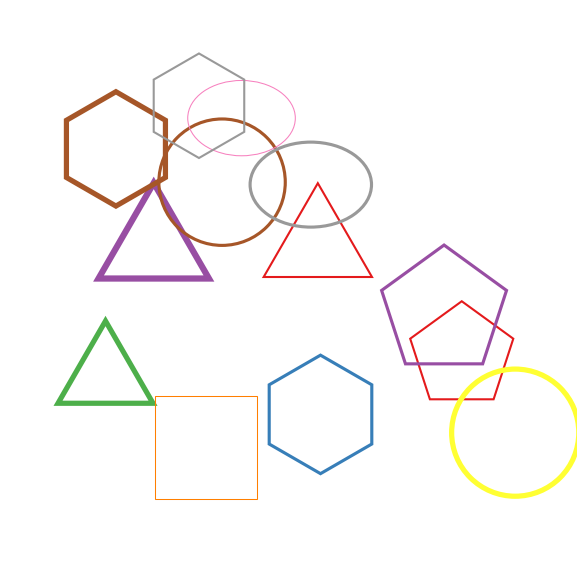[{"shape": "triangle", "thickness": 1, "radius": 0.54, "center": [0.55, 0.574]}, {"shape": "pentagon", "thickness": 1, "radius": 0.47, "center": [0.8, 0.384]}, {"shape": "hexagon", "thickness": 1.5, "radius": 0.51, "center": [0.555, 0.282]}, {"shape": "triangle", "thickness": 2.5, "radius": 0.47, "center": [0.183, 0.348]}, {"shape": "pentagon", "thickness": 1.5, "radius": 0.57, "center": [0.769, 0.461]}, {"shape": "triangle", "thickness": 3, "radius": 0.55, "center": [0.266, 0.572]}, {"shape": "square", "thickness": 0.5, "radius": 0.44, "center": [0.357, 0.225]}, {"shape": "circle", "thickness": 2.5, "radius": 0.55, "center": [0.892, 0.25]}, {"shape": "hexagon", "thickness": 2.5, "radius": 0.49, "center": [0.201, 0.741]}, {"shape": "circle", "thickness": 1.5, "radius": 0.55, "center": [0.385, 0.684]}, {"shape": "oval", "thickness": 0.5, "radius": 0.47, "center": [0.418, 0.795]}, {"shape": "oval", "thickness": 1.5, "radius": 0.53, "center": [0.538, 0.679]}, {"shape": "hexagon", "thickness": 1, "radius": 0.45, "center": [0.345, 0.816]}]